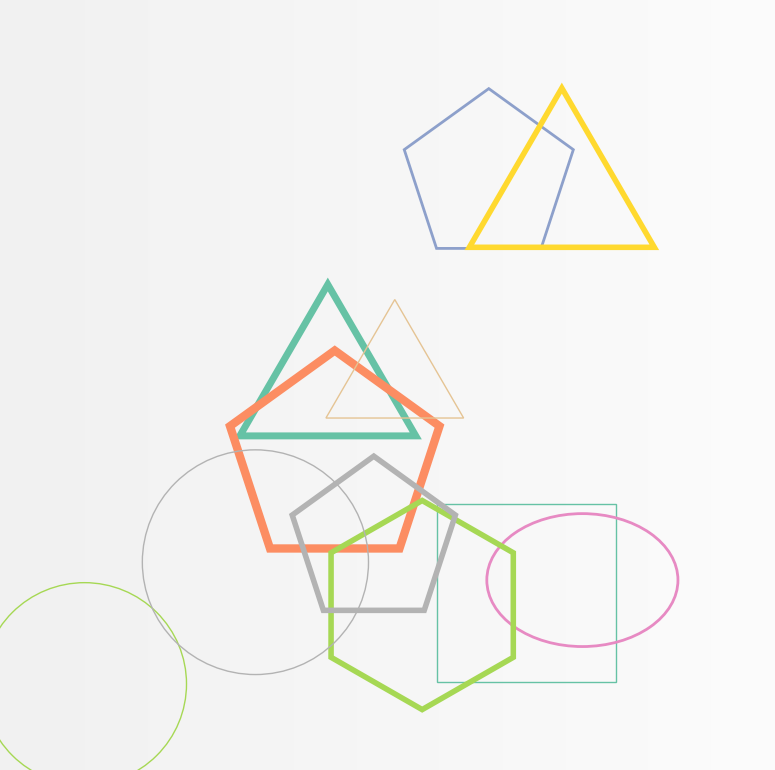[{"shape": "square", "thickness": 0.5, "radius": 0.58, "center": [0.679, 0.23]}, {"shape": "triangle", "thickness": 2.5, "radius": 0.66, "center": [0.423, 0.499]}, {"shape": "pentagon", "thickness": 3, "radius": 0.71, "center": [0.432, 0.403]}, {"shape": "pentagon", "thickness": 1, "radius": 0.57, "center": [0.631, 0.77]}, {"shape": "oval", "thickness": 1, "radius": 0.62, "center": [0.751, 0.247]}, {"shape": "circle", "thickness": 0.5, "radius": 0.66, "center": [0.109, 0.112]}, {"shape": "hexagon", "thickness": 2, "radius": 0.68, "center": [0.545, 0.214]}, {"shape": "triangle", "thickness": 2, "radius": 0.69, "center": [0.725, 0.748]}, {"shape": "triangle", "thickness": 0.5, "radius": 0.51, "center": [0.509, 0.508]}, {"shape": "circle", "thickness": 0.5, "radius": 0.73, "center": [0.33, 0.27]}, {"shape": "pentagon", "thickness": 2, "radius": 0.55, "center": [0.482, 0.297]}]